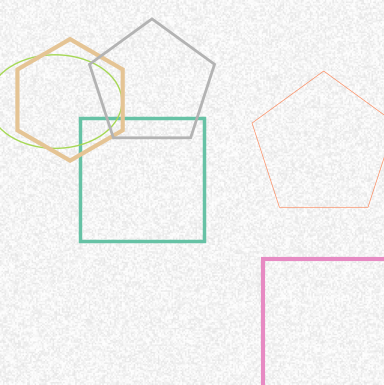[{"shape": "square", "thickness": 2.5, "radius": 0.8, "center": [0.368, 0.533]}, {"shape": "pentagon", "thickness": 0.5, "radius": 0.98, "center": [0.841, 0.62]}, {"shape": "square", "thickness": 3, "radius": 0.98, "center": [0.88, 0.131]}, {"shape": "oval", "thickness": 1, "radius": 0.87, "center": [0.143, 0.736]}, {"shape": "hexagon", "thickness": 3, "radius": 0.79, "center": [0.182, 0.741]}, {"shape": "pentagon", "thickness": 2, "radius": 0.85, "center": [0.395, 0.78]}]